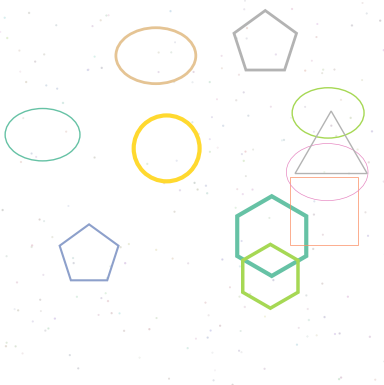[{"shape": "hexagon", "thickness": 3, "radius": 0.52, "center": [0.706, 0.387]}, {"shape": "oval", "thickness": 1, "radius": 0.49, "center": [0.111, 0.65]}, {"shape": "square", "thickness": 0.5, "radius": 0.44, "center": [0.842, 0.452]}, {"shape": "pentagon", "thickness": 1.5, "radius": 0.4, "center": [0.231, 0.337]}, {"shape": "oval", "thickness": 0.5, "radius": 0.53, "center": [0.85, 0.553]}, {"shape": "oval", "thickness": 1, "radius": 0.47, "center": [0.852, 0.707]}, {"shape": "hexagon", "thickness": 2.5, "radius": 0.41, "center": [0.702, 0.282]}, {"shape": "circle", "thickness": 3, "radius": 0.43, "center": [0.433, 0.615]}, {"shape": "oval", "thickness": 2, "radius": 0.52, "center": [0.405, 0.855]}, {"shape": "triangle", "thickness": 1, "radius": 0.54, "center": [0.86, 0.603]}, {"shape": "pentagon", "thickness": 2, "radius": 0.43, "center": [0.689, 0.887]}]